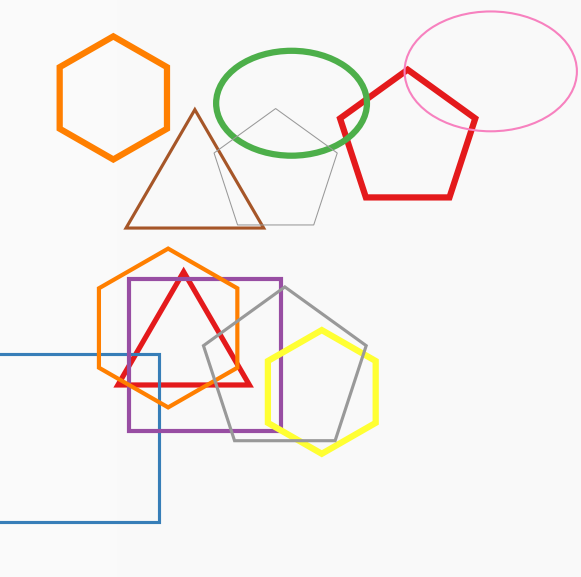[{"shape": "triangle", "thickness": 2.5, "radius": 0.65, "center": [0.316, 0.398]}, {"shape": "pentagon", "thickness": 3, "radius": 0.61, "center": [0.701, 0.756]}, {"shape": "square", "thickness": 1.5, "radius": 0.73, "center": [0.127, 0.24]}, {"shape": "oval", "thickness": 3, "radius": 0.65, "center": [0.502, 0.82]}, {"shape": "square", "thickness": 2, "radius": 0.66, "center": [0.353, 0.385]}, {"shape": "hexagon", "thickness": 2, "radius": 0.69, "center": [0.289, 0.431]}, {"shape": "hexagon", "thickness": 3, "radius": 0.53, "center": [0.195, 0.83]}, {"shape": "hexagon", "thickness": 3, "radius": 0.54, "center": [0.554, 0.32]}, {"shape": "triangle", "thickness": 1.5, "radius": 0.68, "center": [0.335, 0.673]}, {"shape": "oval", "thickness": 1, "radius": 0.74, "center": [0.844, 0.876]}, {"shape": "pentagon", "thickness": 1.5, "radius": 0.74, "center": [0.49, 0.355]}, {"shape": "pentagon", "thickness": 0.5, "radius": 0.56, "center": [0.474, 0.7]}]